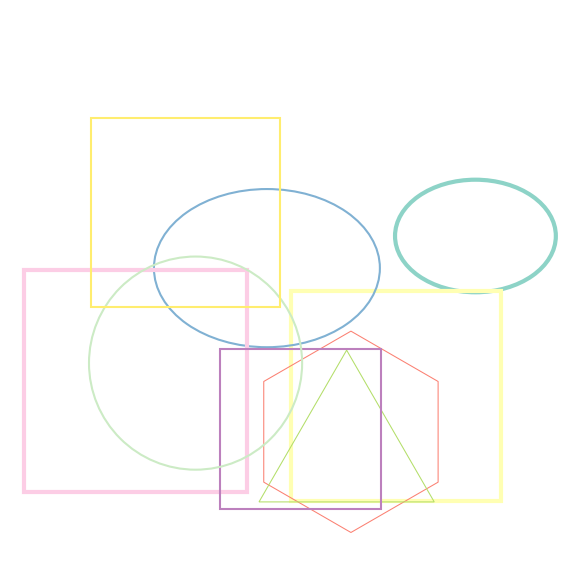[{"shape": "oval", "thickness": 2, "radius": 0.7, "center": [0.823, 0.591]}, {"shape": "square", "thickness": 2, "radius": 0.91, "center": [0.686, 0.313]}, {"shape": "hexagon", "thickness": 0.5, "radius": 0.87, "center": [0.608, 0.251]}, {"shape": "oval", "thickness": 1, "radius": 0.98, "center": [0.462, 0.535]}, {"shape": "triangle", "thickness": 0.5, "radius": 0.88, "center": [0.6, 0.218]}, {"shape": "square", "thickness": 2, "radius": 0.96, "center": [0.235, 0.339]}, {"shape": "square", "thickness": 1, "radius": 0.69, "center": [0.521, 0.256]}, {"shape": "circle", "thickness": 1, "radius": 0.92, "center": [0.339, 0.37]}, {"shape": "square", "thickness": 1, "radius": 0.82, "center": [0.321, 0.631]}]